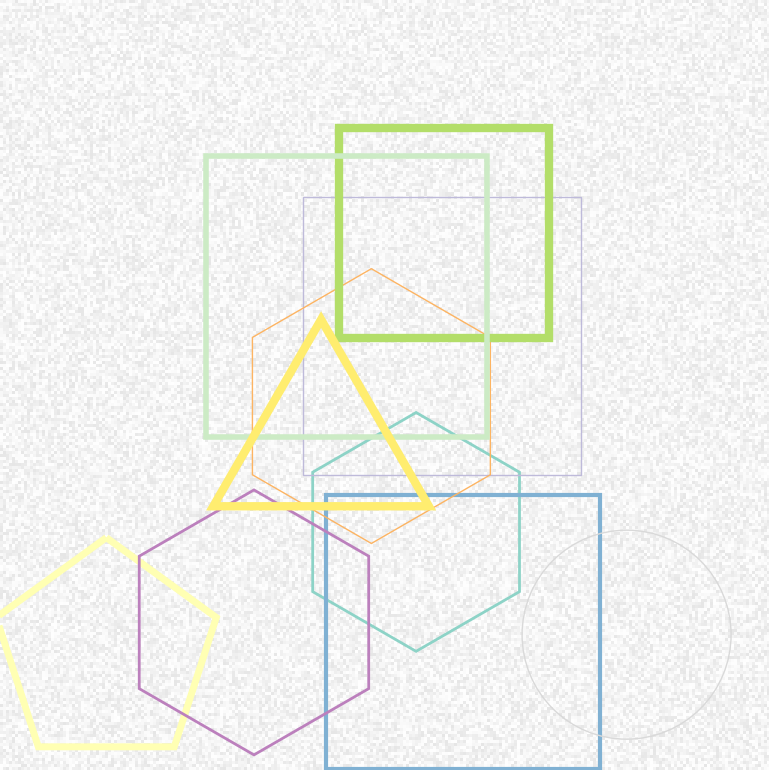[{"shape": "hexagon", "thickness": 1, "radius": 0.78, "center": [0.54, 0.309]}, {"shape": "pentagon", "thickness": 2.5, "radius": 0.75, "center": [0.138, 0.152]}, {"shape": "square", "thickness": 0.5, "radius": 0.9, "center": [0.574, 0.564]}, {"shape": "square", "thickness": 1.5, "radius": 0.89, "center": [0.601, 0.179]}, {"shape": "hexagon", "thickness": 0.5, "radius": 0.89, "center": [0.482, 0.473]}, {"shape": "square", "thickness": 3, "radius": 0.68, "center": [0.577, 0.698]}, {"shape": "circle", "thickness": 0.5, "radius": 0.68, "center": [0.814, 0.176]}, {"shape": "hexagon", "thickness": 1, "radius": 0.86, "center": [0.33, 0.192]}, {"shape": "square", "thickness": 2, "radius": 0.91, "center": [0.45, 0.615]}, {"shape": "triangle", "thickness": 3, "radius": 0.81, "center": [0.417, 0.423]}]